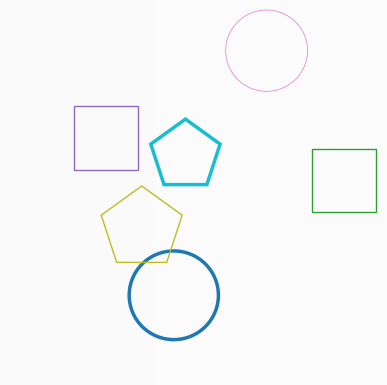[{"shape": "circle", "thickness": 2.5, "radius": 0.58, "center": [0.448, 0.233]}, {"shape": "square", "thickness": 1, "radius": 0.41, "center": [0.888, 0.531]}, {"shape": "square", "thickness": 1, "radius": 0.41, "center": [0.273, 0.642]}, {"shape": "circle", "thickness": 0.5, "radius": 0.53, "center": [0.688, 0.868]}, {"shape": "pentagon", "thickness": 1, "radius": 0.55, "center": [0.366, 0.407]}, {"shape": "pentagon", "thickness": 2.5, "radius": 0.47, "center": [0.479, 0.597]}]